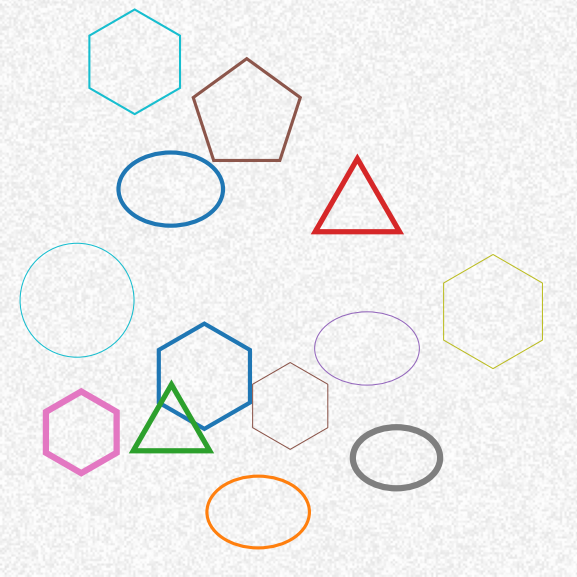[{"shape": "oval", "thickness": 2, "radius": 0.45, "center": [0.296, 0.672]}, {"shape": "hexagon", "thickness": 2, "radius": 0.46, "center": [0.354, 0.348]}, {"shape": "oval", "thickness": 1.5, "radius": 0.44, "center": [0.447, 0.112]}, {"shape": "triangle", "thickness": 2.5, "radius": 0.38, "center": [0.297, 0.257]}, {"shape": "triangle", "thickness": 2.5, "radius": 0.42, "center": [0.619, 0.64]}, {"shape": "oval", "thickness": 0.5, "radius": 0.45, "center": [0.636, 0.396]}, {"shape": "hexagon", "thickness": 0.5, "radius": 0.38, "center": [0.503, 0.296]}, {"shape": "pentagon", "thickness": 1.5, "radius": 0.49, "center": [0.427, 0.8]}, {"shape": "hexagon", "thickness": 3, "radius": 0.35, "center": [0.141, 0.251]}, {"shape": "oval", "thickness": 3, "radius": 0.38, "center": [0.687, 0.206]}, {"shape": "hexagon", "thickness": 0.5, "radius": 0.49, "center": [0.854, 0.46]}, {"shape": "circle", "thickness": 0.5, "radius": 0.49, "center": [0.133, 0.479]}, {"shape": "hexagon", "thickness": 1, "radius": 0.45, "center": [0.233, 0.892]}]